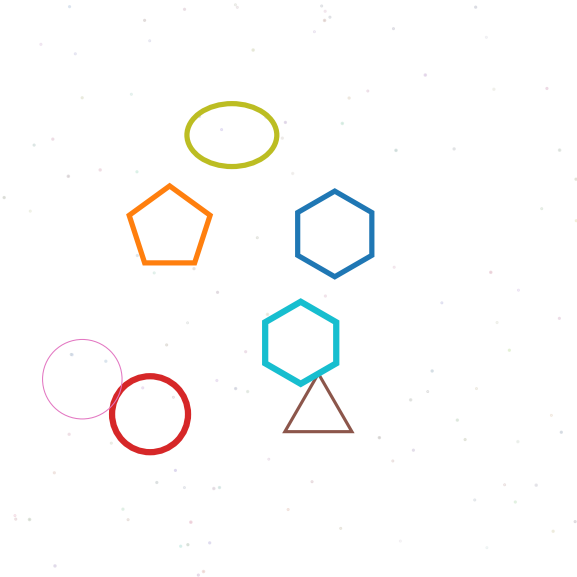[{"shape": "hexagon", "thickness": 2.5, "radius": 0.37, "center": [0.58, 0.594]}, {"shape": "pentagon", "thickness": 2.5, "radius": 0.37, "center": [0.294, 0.604]}, {"shape": "circle", "thickness": 3, "radius": 0.33, "center": [0.26, 0.282]}, {"shape": "triangle", "thickness": 1.5, "radius": 0.34, "center": [0.551, 0.285]}, {"shape": "circle", "thickness": 0.5, "radius": 0.34, "center": [0.143, 0.343]}, {"shape": "oval", "thickness": 2.5, "radius": 0.39, "center": [0.402, 0.765]}, {"shape": "hexagon", "thickness": 3, "radius": 0.36, "center": [0.521, 0.406]}]